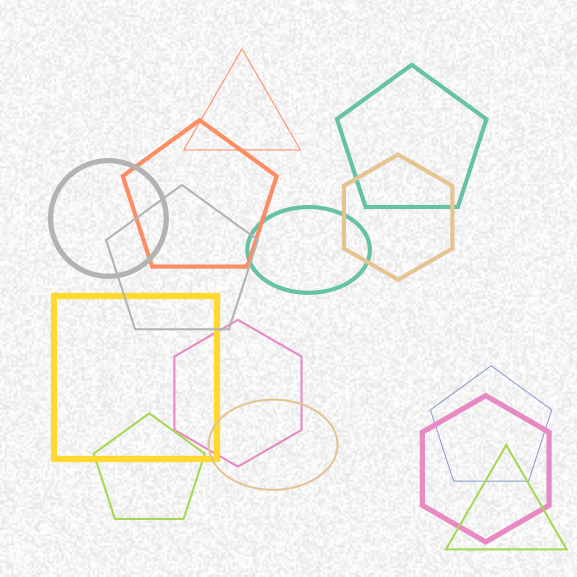[{"shape": "pentagon", "thickness": 2, "radius": 0.68, "center": [0.713, 0.751]}, {"shape": "oval", "thickness": 2, "radius": 0.53, "center": [0.534, 0.566]}, {"shape": "triangle", "thickness": 0.5, "radius": 0.58, "center": [0.419, 0.798]}, {"shape": "pentagon", "thickness": 2, "radius": 0.7, "center": [0.346, 0.651]}, {"shape": "pentagon", "thickness": 0.5, "radius": 0.55, "center": [0.85, 0.255]}, {"shape": "hexagon", "thickness": 1, "radius": 0.64, "center": [0.412, 0.318]}, {"shape": "hexagon", "thickness": 2.5, "radius": 0.63, "center": [0.841, 0.187]}, {"shape": "pentagon", "thickness": 1, "radius": 0.51, "center": [0.259, 0.182]}, {"shape": "triangle", "thickness": 1, "radius": 0.6, "center": [0.877, 0.108]}, {"shape": "square", "thickness": 3, "radius": 0.71, "center": [0.235, 0.346]}, {"shape": "oval", "thickness": 1, "radius": 0.56, "center": [0.473, 0.229]}, {"shape": "hexagon", "thickness": 2, "radius": 0.54, "center": [0.689, 0.623]}, {"shape": "pentagon", "thickness": 1, "radius": 0.69, "center": [0.315, 0.541]}, {"shape": "circle", "thickness": 2.5, "radius": 0.5, "center": [0.188, 0.621]}]